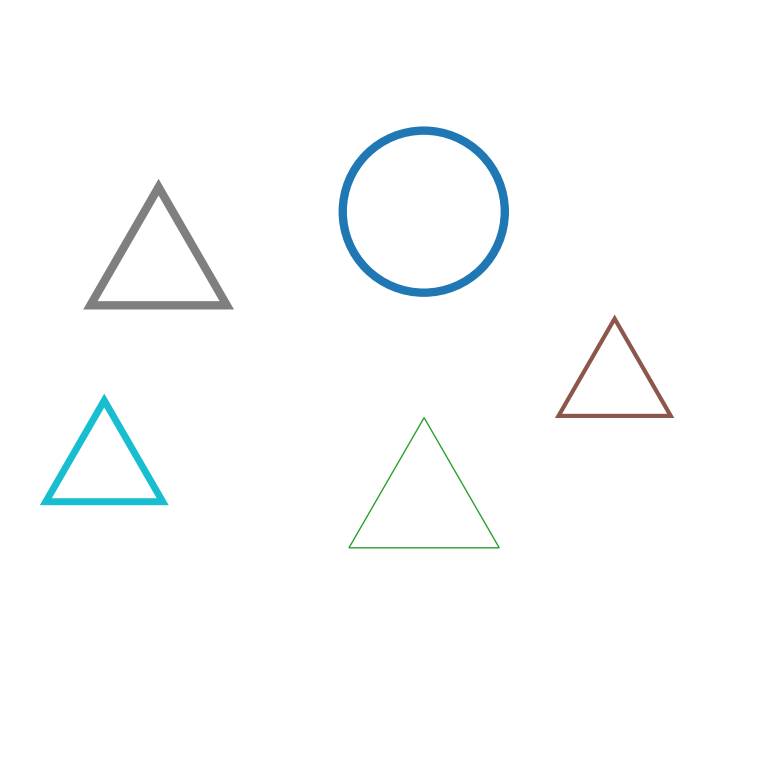[{"shape": "circle", "thickness": 3, "radius": 0.53, "center": [0.55, 0.725]}, {"shape": "triangle", "thickness": 0.5, "radius": 0.56, "center": [0.551, 0.345]}, {"shape": "triangle", "thickness": 1.5, "radius": 0.42, "center": [0.798, 0.502]}, {"shape": "triangle", "thickness": 3, "radius": 0.51, "center": [0.206, 0.655]}, {"shape": "triangle", "thickness": 2.5, "radius": 0.44, "center": [0.135, 0.392]}]